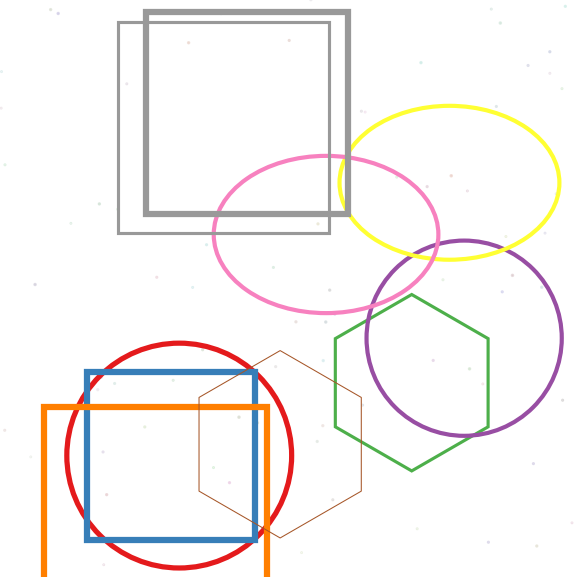[{"shape": "circle", "thickness": 2.5, "radius": 0.97, "center": [0.31, 0.21]}, {"shape": "square", "thickness": 3, "radius": 0.72, "center": [0.296, 0.209]}, {"shape": "hexagon", "thickness": 1.5, "radius": 0.76, "center": [0.713, 0.336]}, {"shape": "circle", "thickness": 2, "radius": 0.85, "center": [0.804, 0.413]}, {"shape": "square", "thickness": 3, "radius": 0.96, "center": [0.269, 0.102]}, {"shape": "oval", "thickness": 2, "radius": 0.95, "center": [0.778, 0.683]}, {"shape": "hexagon", "thickness": 0.5, "radius": 0.81, "center": [0.485, 0.23]}, {"shape": "oval", "thickness": 2, "radius": 0.97, "center": [0.565, 0.593]}, {"shape": "square", "thickness": 1.5, "radius": 0.91, "center": [0.387, 0.778]}, {"shape": "square", "thickness": 3, "radius": 0.87, "center": [0.427, 0.803]}]